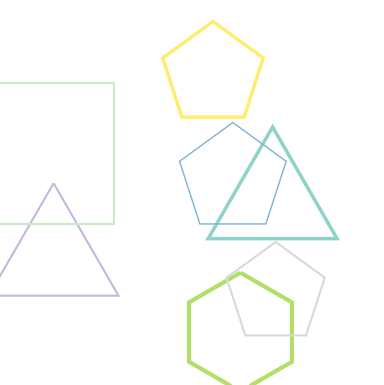[{"shape": "triangle", "thickness": 2.5, "radius": 0.97, "center": [0.708, 0.477]}, {"shape": "triangle", "thickness": 1.5, "radius": 0.97, "center": [0.139, 0.329]}, {"shape": "pentagon", "thickness": 1, "radius": 0.73, "center": [0.605, 0.536]}, {"shape": "hexagon", "thickness": 3, "radius": 0.77, "center": [0.625, 0.137]}, {"shape": "pentagon", "thickness": 1.5, "radius": 0.67, "center": [0.716, 0.237]}, {"shape": "square", "thickness": 1.5, "radius": 0.91, "center": [0.113, 0.602]}, {"shape": "pentagon", "thickness": 2.5, "radius": 0.69, "center": [0.553, 0.807]}]